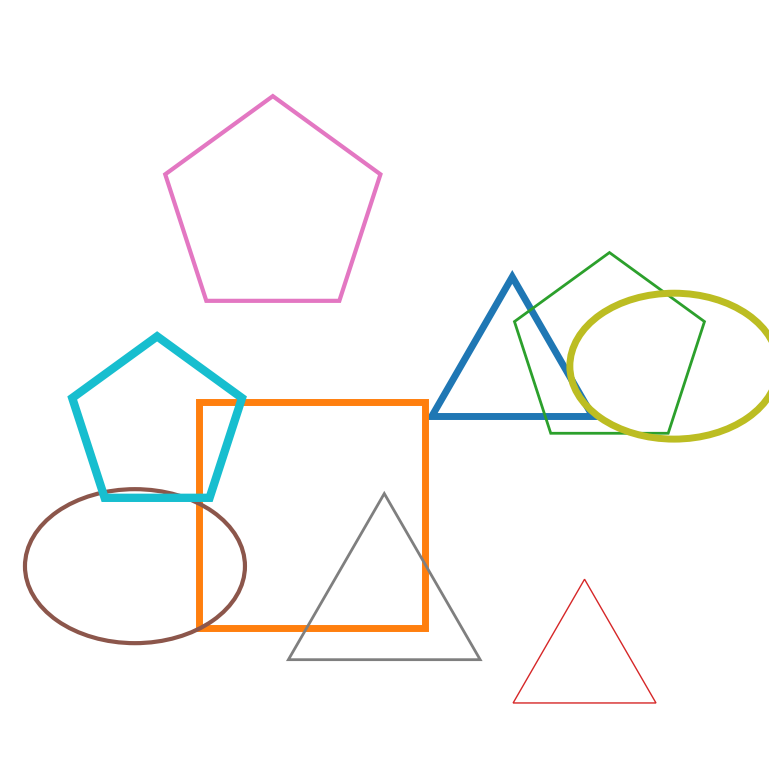[{"shape": "triangle", "thickness": 2.5, "radius": 0.6, "center": [0.665, 0.52]}, {"shape": "square", "thickness": 2.5, "radius": 0.73, "center": [0.405, 0.331]}, {"shape": "pentagon", "thickness": 1, "radius": 0.65, "center": [0.792, 0.542]}, {"shape": "triangle", "thickness": 0.5, "radius": 0.54, "center": [0.759, 0.141]}, {"shape": "oval", "thickness": 1.5, "radius": 0.71, "center": [0.175, 0.265]}, {"shape": "pentagon", "thickness": 1.5, "radius": 0.73, "center": [0.354, 0.728]}, {"shape": "triangle", "thickness": 1, "radius": 0.72, "center": [0.499, 0.215]}, {"shape": "oval", "thickness": 2.5, "radius": 0.68, "center": [0.875, 0.524]}, {"shape": "pentagon", "thickness": 3, "radius": 0.58, "center": [0.204, 0.447]}]